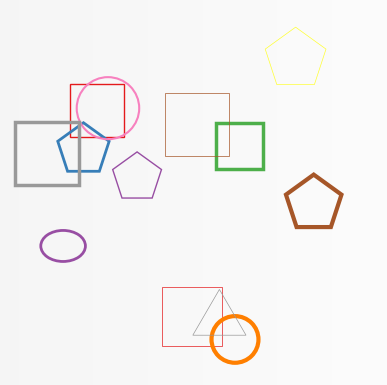[{"shape": "square", "thickness": 1, "radius": 0.35, "center": [0.25, 0.713]}, {"shape": "square", "thickness": 0.5, "radius": 0.39, "center": [0.495, 0.178]}, {"shape": "pentagon", "thickness": 2, "radius": 0.35, "center": [0.215, 0.612]}, {"shape": "square", "thickness": 2.5, "radius": 0.3, "center": [0.618, 0.622]}, {"shape": "pentagon", "thickness": 1, "radius": 0.33, "center": [0.354, 0.539]}, {"shape": "oval", "thickness": 2, "radius": 0.29, "center": [0.163, 0.361]}, {"shape": "circle", "thickness": 3, "radius": 0.3, "center": [0.606, 0.118]}, {"shape": "pentagon", "thickness": 0.5, "radius": 0.41, "center": [0.763, 0.847]}, {"shape": "square", "thickness": 0.5, "radius": 0.41, "center": [0.508, 0.677]}, {"shape": "pentagon", "thickness": 3, "radius": 0.38, "center": [0.81, 0.471]}, {"shape": "circle", "thickness": 1.5, "radius": 0.4, "center": [0.279, 0.719]}, {"shape": "triangle", "thickness": 0.5, "radius": 0.4, "center": [0.566, 0.169]}, {"shape": "square", "thickness": 2.5, "radius": 0.41, "center": [0.122, 0.601]}]